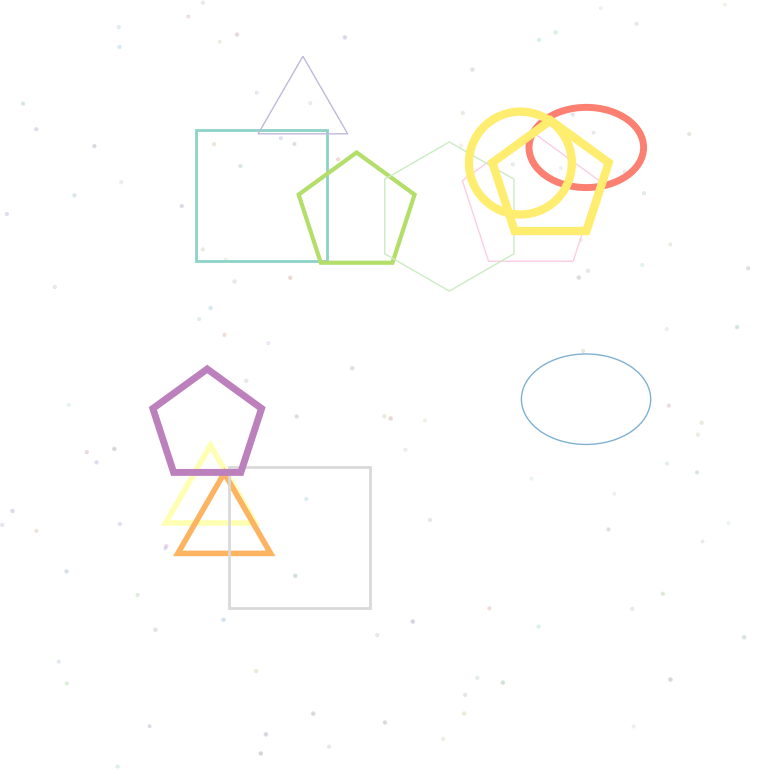[{"shape": "square", "thickness": 1, "radius": 0.43, "center": [0.34, 0.746]}, {"shape": "triangle", "thickness": 2, "radius": 0.34, "center": [0.273, 0.354]}, {"shape": "triangle", "thickness": 0.5, "radius": 0.34, "center": [0.393, 0.86]}, {"shape": "oval", "thickness": 2.5, "radius": 0.37, "center": [0.761, 0.808]}, {"shape": "oval", "thickness": 0.5, "radius": 0.42, "center": [0.761, 0.482]}, {"shape": "triangle", "thickness": 2, "radius": 0.35, "center": [0.291, 0.316]}, {"shape": "pentagon", "thickness": 1.5, "radius": 0.4, "center": [0.463, 0.723]}, {"shape": "pentagon", "thickness": 0.5, "radius": 0.47, "center": [0.689, 0.736]}, {"shape": "square", "thickness": 1, "radius": 0.46, "center": [0.389, 0.302]}, {"shape": "pentagon", "thickness": 2.5, "radius": 0.37, "center": [0.269, 0.447]}, {"shape": "hexagon", "thickness": 0.5, "radius": 0.48, "center": [0.584, 0.719]}, {"shape": "pentagon", "thickness": 3, "radius": 0.4, "center": [0.715, 0.764]}, {"shape": "circle", "thickness": 3, "radius": 0.33, "center": [0.676, 0.788]}]